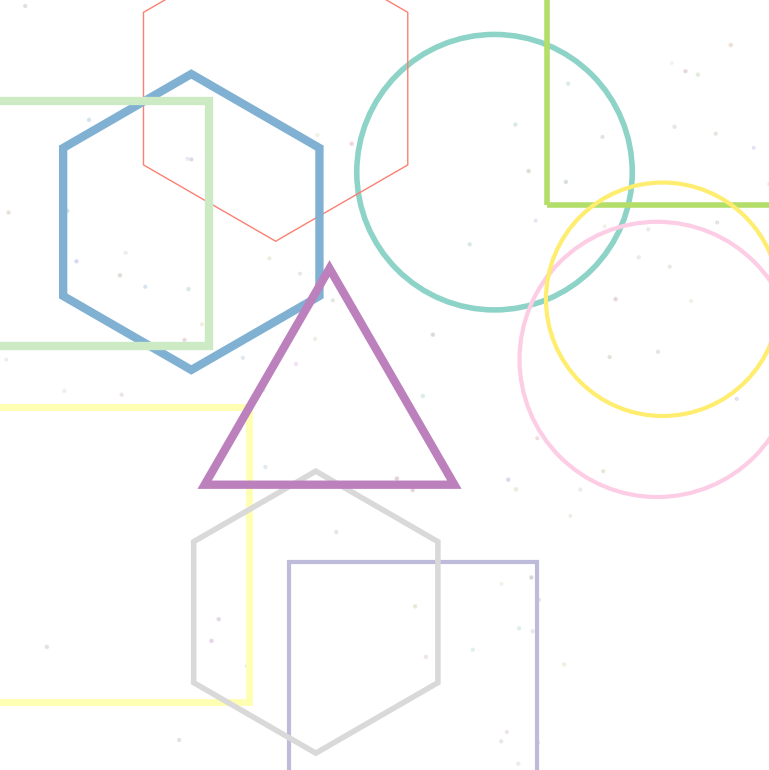[{"shape": "circle", "thickness": 2, "radius": 0.89, "center": [0.642, 0.776]}, {"shape": "square", "thickness": 2.5, "radius": 0.96, "center": [0.132, 0.28]}, {"shape": "square", "thickness": 1.5, "radius": 0.81, "center": [0.537, 0.109]}, {"shape": "hexagon", "thickness": 0.5, "radius": 0.99, "center": [0.358, 0.885]}, {"shape": "hexagon", "thickness": 3, "radius": 0.96, "center": [0.248, 0.712]}, {"shape": "square", "thickness": 2, "radius": 0.82, "center": [0.874, 0.897]}, {"shape": "circle", "thickness": 1.5, "radius": 0.89, "center": [0.853, 0.533]}, {"shape": "hexagon", "thickness": 2, "radius": 0.92, "center": [0.41, 0.205]}, {"shape": "triangle", "thickness": 3, "radius": 0.94, "center": [0.428, 0.464]}, {"shape": "square", "thickness": 3, "radius": 0.79, "center": [0.112, 0.709]}, {"shape": "circle", "thickness": 1.5, "radius": 0.76, "center": [0.861, 0.611]}]